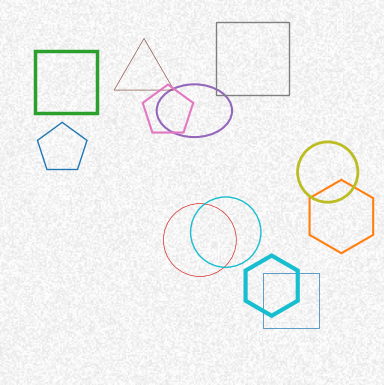[{"shape": "pentagon", "thickness": 1, "radius": 0.34, "center": [0.162, 0.614]}, {"shape": "square", "thickness": 0.5, "radius": 0.36, "center": [0.756, 0.22]}, {"shape": "hexagon", "thickness": 1.5, "radius": 0.48, "center": [0.887, 0.438]}, {"shape": "square", "thickness": 2.5, "radius": 0.4, "center": [0.171, 0.788]}, {"shape": "circle", "thickness": 0.5, "radius": 0.47, "center": [0.519, 0.376]}, {"shape": "oval", "thickness": 1.5, "radius": 0.49, "center": [0.505, 0.712]}, {"shape": "triangle", "thickness": 0.5, "radius": 0.45, "center": [0.374, 0.811]}, {"shape": "pentagon", "thickness": 1.5, "radius": 0.34, "center": [0.436, 0.711]}, {"shape": "square", "thickness": 1, "radius": 0.47, "center": [0.655, 0.848]}, {"shape": "circle", "thickness": 2, "radius": 0.39, "center": [0.851, 0.553]}, {"shape": "circle", "thickness": 1, "radius": 0.46, "center": [0.586, 0.397]}, {"shape": "hexagon", "thickness": 3, "radius": 0.39, "center": [0.706, 0.258]}]